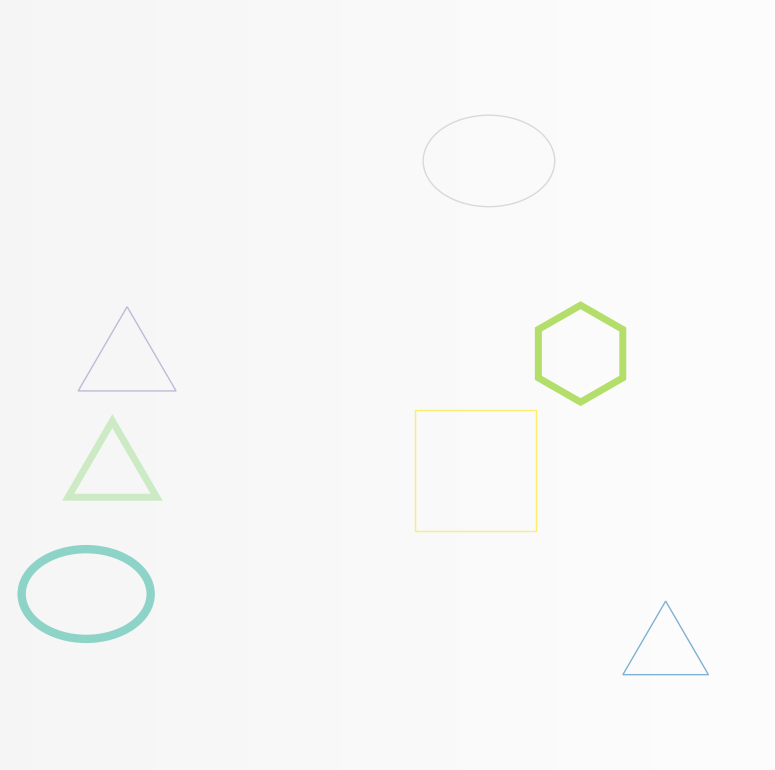[{"shape": "oval", "thickness": 3, "radius": 0.42, "center": [0.111, 0.229]}, {"shape": "triangle", "thickness": 0.5, "radius": 0.36, "center": [0.164, 0.529]}, {"shape": "triangle", "thickness": 0.5, "radius": 0.32, "center": [0.859, 0.156]}, {"shape": "hexagon", "thickness": 2.5, "radius": 0.31, "center": [0.749, 0.541]}, {"shape": "oval", "thickness": 0.5, "radius": 0.42, "center": [0.631, 0.791]}, {"shape": "triangle", "thickness": 2.5, "radius": 0.33, "center": [0.145, 0.387]}, {"shape": "square", "thickness": 0.5, "radius": 0.39, "center": [0.614, 0.389]}]